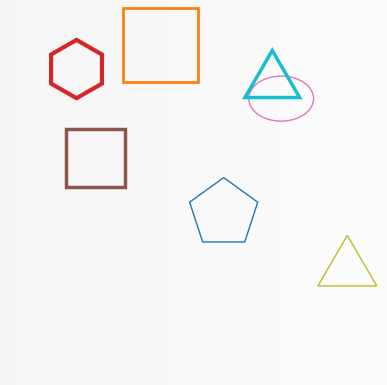[{"shape": "pentagon", "thickness": 1, "radius": 0.46, "center": [0.577, 0.446]}, {"shape": "square", "thickness": 2, "radius": 0.48, "center": [0.414, 0.884]}, {"shape": "hexagon", "thickness": 3, "radius": 0.38, "center": [0.197, 0.821]}, {"shape": "square", "thickness": 2.5, "radius": 0.38, "center": [0.246, 0.591]}, {"shape": "oval", "thickness": 1, "radius": 0.42, "center": [0.726, 0.744]}, {"shape": "triangle", "thickness": 1, "radius": 0.44, "center": [0.896, 0.301]}, {"shape": "triangle", "thickness": 2.5, "radius": 0.41, "center": [0.703, 0.787]}]